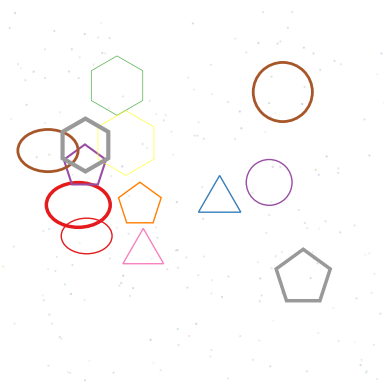[{"shape": "oval", "thickness": 1, "radius": 0.33, "center": [0.225, 0.387]}, {"shape": "oval", "thickness": 2.5, "radius": 0.41, "center": [0.203, 0.468]}, {"shape": "triangle", "thickness": 1, "radius": 0.32, "center": [0.57, 0.481]}, {"shape": "hexagon", "thickness": 0.5, "radius": 0.39, "center": [0.304, 0.778]}, {"shape": "circle", "thickness": 1, "radius": 0.3, "center": [0.699, 0.526]}, {"shape": "pentagon", "thickness": 1.5, "radius": 0.29, "center": [0.221, 0.567]}, {"shape": "pentagon", "thickness": 1, "radius": 0.29, "center": [0.363, 0.468]}, {"shape": "hexagon", "thickness": 0.5, "radius": 0.42, "center": [0.327, 0.629]}, {"shape": "circle", "thickness": 2, "radius": 0.38, "center": [0.735, 0.761]}, {"shape": "oval", "thickness": 2, "radius": 0.39, "center": [0.125, 0.609]}, {"shape": "triangle", "thickness": 1, "radius": 0.31, "center": [0.372, 0.346]}, {"shape": "pentagon", "thickness": 2.5, "radius": 0.37, "center": [0.788, 0.279]}, {"shape": "hexagon", "thickness": 3, "radius": 0.34, "center": [0.222, 0.623]}]